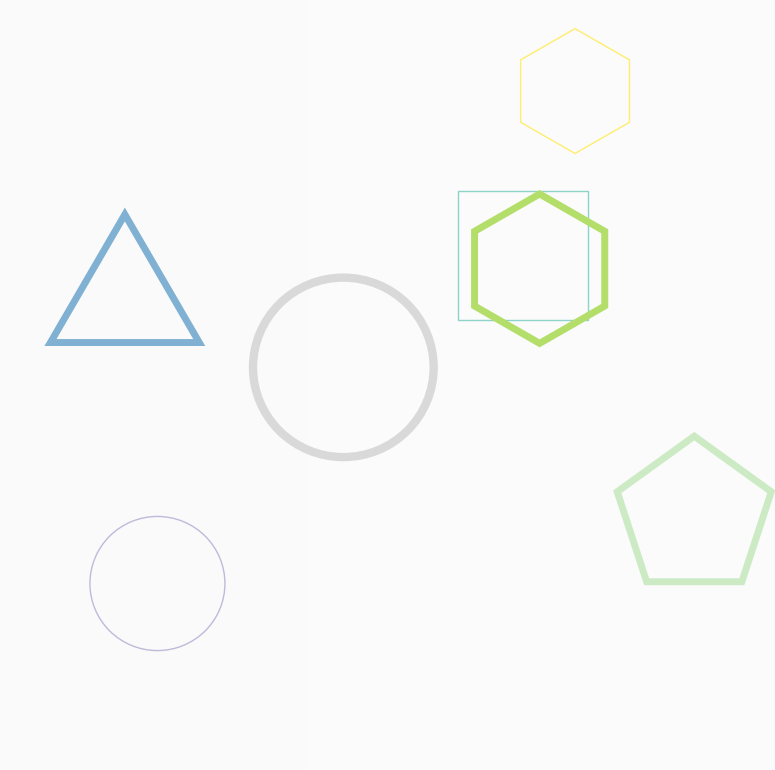[{"shape": "square", "thickness": 0.5, "radius": 0.42, "center": [0.674, 0.668]}, {"shape": "circle", "thickness": 0.5, "radius": 0.44, "center": [0.203, 0.242]}, {"shape": "triangle", "thickness": 2.5, "radius": 0.55, "center": [0.161, 0.611]}, {"shape": "hexagon", "thickness": 2.5, "radius": 0.48, "center": [0.696, 0.651]}, {"shape": "circle", "thickness": 3, "radius": 0.58, "center": [0.443, 0.523]}, {"shape": "pentagon", "thickness": 2.5, "radius": 0.52, "center": [0.896, 0.329]}, {"shape": "hexagon", "thickness": 0.5, "radius": 0.41, "center": [0.742, 0.882]}]